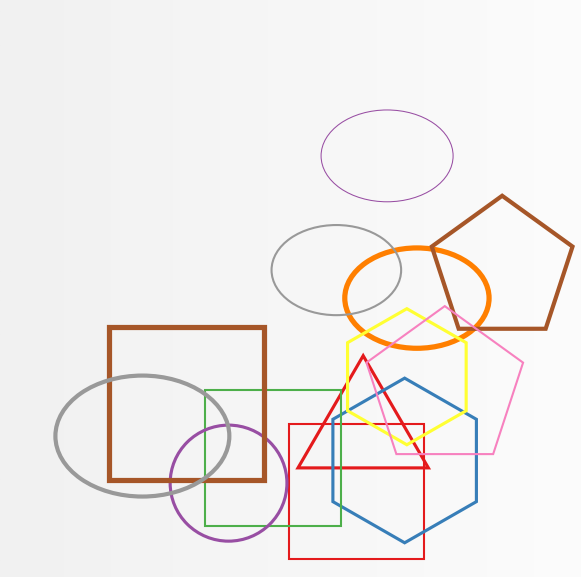[{"shape": "square", "thickness": 1, "radius": 0.58, "center": [0.613, 0.148]}, {"shape": "triangle", "thickness": 1.5, "radius": 0.65, "center": [0.625, 0.254]}, {"shape": "hexagon", "thickness": 1.5, "radius": 0.71, "center": [0.696, 0.202]}, {"shape": "square", "thickness": 1, "radius": 0.59, "center": [0.469, 0.206]}, {"shape": "circle", "thickness": 1.5, "radius": 0.5, "center": [0.393, 0.163]}, {"shape": "oval", "thickness": 0.5, "radius": 0.57, "center": [0.666, 0.729]}, {"shape": "oval", "thickness": 2.5, "radius": 0.62, "center": [0.717, 0.483]}, {"shape": "hexagon", "thickness": 1.5, "radius": 0.59, "center": [0.7, 0.347]}, {"shape": "pentagon", "thickness": 2, "radius": 0.64, "center": [0.864, 0.533]}, {"shape": "square", "thickness": 2.5, "radius": 0.66, "center": [0.321, 0.301]}, {"shape": "pentagon", "thickness": 1, "radius": 0.71, "center": [0.765, 0.327]}, {"shape": "oval", "thickness": 1, "radius": 0.56, "center": [0.579, 0.531]}, {"shape": "oval", "thickness": 2, "radius": 0.75, "center": [0.245, 0.244]}]